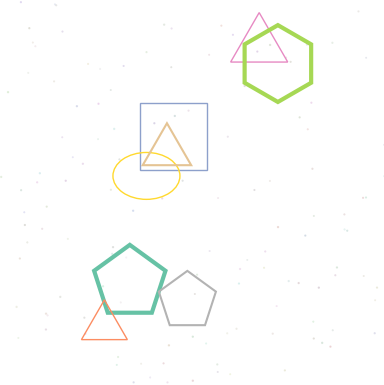[{"shape": "pentagon", "thickness": 3, "radius": 0.49, "center": [0.337, 0.267]}, {"shape": "triangle", "thickness": 1, "radius": 0.34, "center": [0.271, 0.152]}, {"shape": "square", "thickness": 1, "radius": 0.44, "center": [0.451, 0.645]}, {"shape": "triangle", "thickness": 1, "radius": 0.43, "center": [0.673, 0.882]}, {"shape": "hexagon", "thickness": 3, "radius": 0.5, "center": [0.722, 0.835]}, {"shape": "oval", "thickness": 1, "radius": 0.43, "center": [0.38, 0.543]}, {"shape": "triangle", "thickness": 1.5, "radius": 0.36, "center": [0.434, 0.607]}, {"shape": "pentagon", "thickness": 1.5, "radius": 0.39, "center": [0.487, 0.218]}]